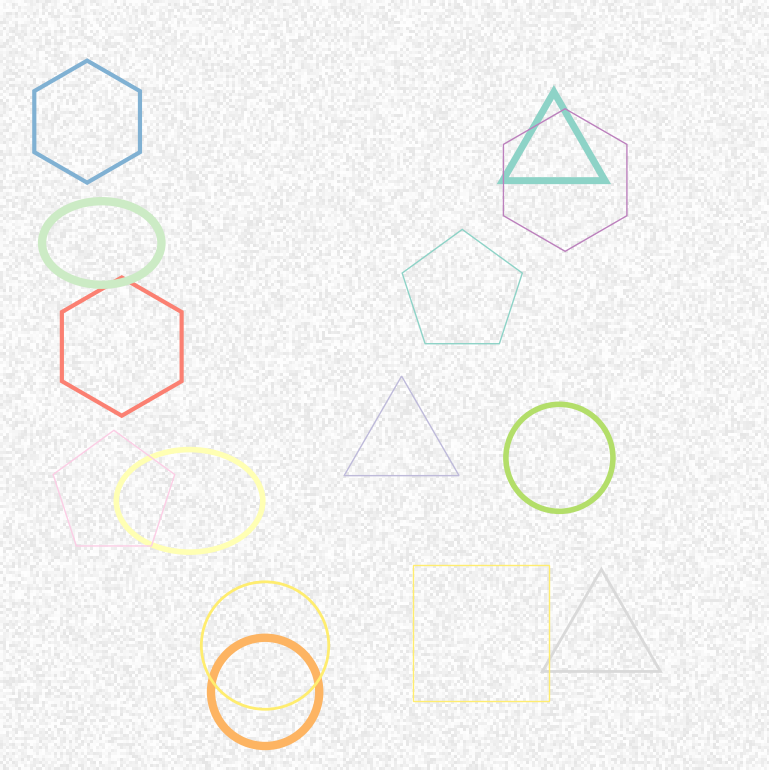[{"shape": "triangle", "thickness": 2.5, "radius": 0.38, "center": [0.719, 0.804]}, {"shape": "pentagon", "thickness": 0.5, "radius": 0.41, "center": [0.6, 0.62]}, {"shape": "oval", "thickness": 2, "radius": 0.48, "center": [0.246, 0.35]}, {"shape": "triangle", "thickness": 0.5, "radius": 0.43, "center": [0.522, 0.425]}, {"shape": "hexagon", "thickness": 1.5, "radius": 0.45, "center": [0.158, 0.55]}, {"shape": "hexagon", "thickness": 1.5, "radius": 0.4, "center": [0.113, 0.842]}, {"shape": "circle", "thickness": 3, "radius": 0.35, "center": [0.344, 0.101]}, {"shape": "circle", "thickness": 2, "radius": 0.35, "center": [0.727, 0.405]}, {"shape": "pentagon", "thickness": 0.5, "radius": 0.42, "center": [0.148, 0.358]}, {"shape": "triangle", "thickness": 1, "radius": 0.44, "center": [0.781, 0.172]}, {"shape": "hexagon", "thickness": 0.5, "radius": 0.46, "center": [0.734, 0.766]}, {"shape": "oval", "thickness": 3, "radius": 0.39, "center": [0.132, 0.684]}, {"shape": "circle", "thickness": 1, "radius": 0.41, "center": [0.344, 0.162]}, {"shape": "square", "thickness": 0.5, "radius": 0.44, "center": [0.625, 0.178]}]